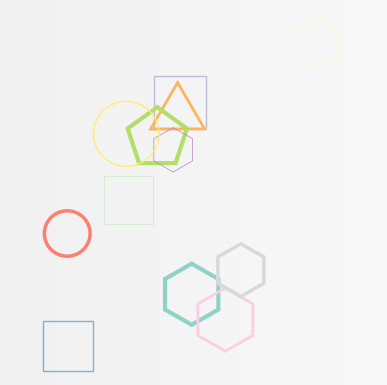[{"shape": "hexagon", "thickness": 3, "radius": 0.4, "center": [0.495, 0.236]}, {"shape": "hexagon", "thickness": 0.5, "radius": 0.32, "center": [0.818, 0.887]}, {"shape": "square", "thickness": 1, "radius": 0.34, "center": [0.463, 0.734]}, {"shape": "circle", "thickness": 2.5, "radius": 0.3, "center": [0.173, 0.394]}, {"shape": "square", "thickness": 1, "radius": 0.32, "center": [0.176, 0.101]}, {"shape": "triangle", "thickness": 2, "radius": 0.4, "center": [0.458, 0.705]}, {"shape": "pentagon", "thickness": 3, "radius": 0.4, "center": [0.406, 0.641]}, {"shape": "hexagon", "thickness": 2, "radius": 0.41, "center": [0.582, 0.17]}, {"shape": "hexagon", "thickness": 2.5, "radius": 0.34, "center": [0.622, 0.298]}, {"shape": "hexagon", "thickness": 0.5, "radius": 0.29, "center": [0.447, 0.611]}, {"shape": "square", "thickness": 0.5, "radius": 0.31, "center": [0.332, 0.481]}, {"shape": "circle", "thickness": 1, "radius": 0.42, "center": [0.326, 0.652]}]